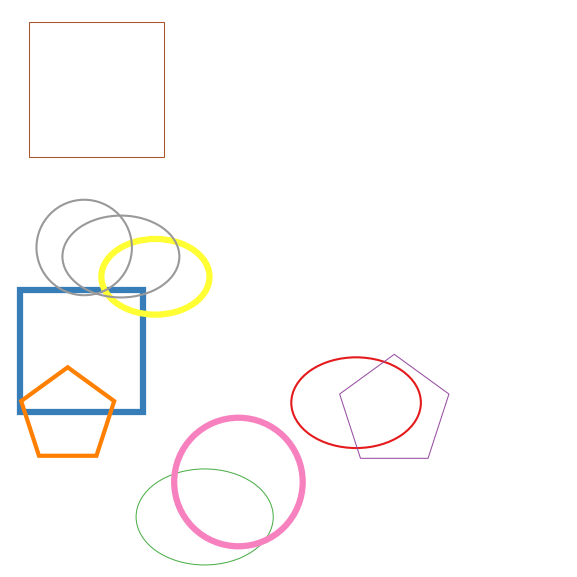[{"shape": "oval", "thickness": 1, "radius": 0.56, "center": [0.617, 0.302]}, {"shape": "square", "thickness": 3, "radius": 0.53, "center": [0.141, 0.392]}, {"shape": "oval", "thickness": 0.5, "radius": 0.59, "center": [0.354, 0.104]}, {"shape": "pentagon", "thickness": 0.5, "radius": 0.5, "center": [0.683, 0.286]}, {"shape": "pentagon", "thickness": 2, "radius": 0.42, "center": [0.117, 0.278]}, {"shape": "oval", "thickness": 3, "radius": 0.47, "center": [0.269, 0.52]}, {"shape": "square", "thickness": 0.5, "radius": 0.58, "center": [0.167, 0.844]}, {"shape": "circle", "thickness": 3, "radius": 0.56, "center": [0.413, 0.165]}, {"shape": "circle", "thickness": 1, "radius": 0.41, "center": [0.146, 0.571]}, {"shape": "oval", "thickness": 1, "radius": 0.51, "center": [0.209, 0.555]}]